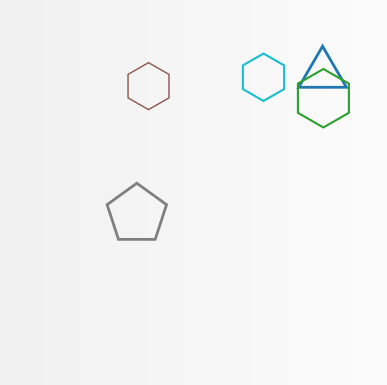[{"shape": "triangle", "thickness": 2, "radius": 0.36, "center": [0.832, 0.809]}, {"shape": "hexagon", "thickness": 1.5, "radius": 0.38, "center": [0.835, 0.745]}, {"shape": "hexagon", "thickness": 1, "radius": 0.31, "center": [0.383, 0.776]}, {"shape": "pentagon", "thickness": 2, "radius": 0.4, "center": [0.353, 0.443]}, {"shape": "hexagon", "thickness": 1.5, "radius": 0.31, "center": [0.68, 0.799]}]